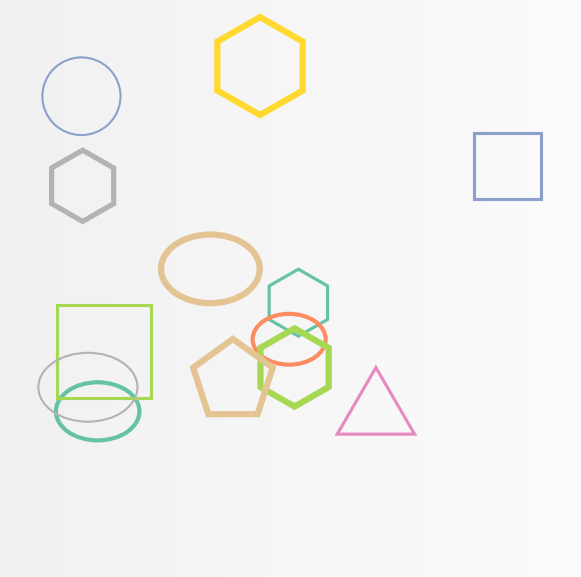[{"shape": "hexagon", "thickness": 1.5, "radius": 0.29, "center": [0.513, 0.475]}, {"shape": "oval", "thickness": 2, "radius": 0.36, "center": [0.168, 0.287]}, {"shape": "oval", "thickness": 2, "radius": 0.31, "center": [0.497, 0.412]}, {"shape": "circle", "thickness": 1, "radius": 0.34, "center": [0.14, 0.833]}, {"shape": "square", "thickness": 1.5, "radius": 0.29, "center": [0.874, 0.712]}, {"shape": "triangle", "thickness": 1.5, "radius": 0.38, "center": [0.647, 0.286]}, {"shape": "hexagon", "thickness": 3, "radius": 0.34, "center": [0.507, 0.363]}, {"shape": "square", "thickness": 1.5, "radius": 0.4, "center": [0.179, 0.39]}, {"shape": "hexagon", "thickness": 3, "radius": 0.42, "center": [0.447, 0.885]}, {"shape": "pentagon", "thickness": 3, "radius": 0.36, "center": [0.401, 0.34]}, {"shape": "oval", "thickness": 3, "radius": 0.42, "center": [0.362, 0.534]}, {"shape": "oval", "thickness": 1, "radius": 0.43, "center": [0.151, 0.329]}, {"shape": "hexagon", "thickness": 2.5, "radius": 0.31, "center": [0.142, 0.677]}]